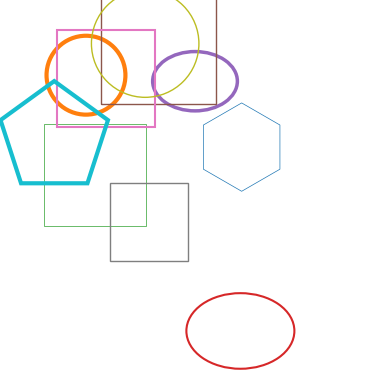[{"shape": "hexagon", "thickness": 0.5, "radius": 0.57, "center": [0.628, 0.618]}, {"shape": "circle", "thickness": 3, "radius": 0.51, "center": [0.223, 0.805]}, {"shape": "square", "thickness": 0.5, "radius": 0.66, "center": [0.246, 0.545]}, {"shape": "oval", "thickness": 1.5, "radius": 0.7, "center": [0.624, 0.14]}, {"shape": "oval", "thickness": 2.5, "radius": 0.55, "center": [0.507, 0.789]}, {"shape": "square", "thickness": 1, "radius": 0.75, "center": [0.411, 0.881]}, {"shape": "square", "thickness": 1.5, "radius": 0.63, "center": [0.275, 0.796]}, {"shape": "square", "thickness": 1, "radius": 0.51, "center": [0.386, 0.422]}, {"shape": "circle", "thickness": 1, "radius": 0.7, "center": [0.377, 0.887]}, {"shape": "pentagon", "thickness": 3, "radius": 0.73, "center": [0.141, 0.643]}]